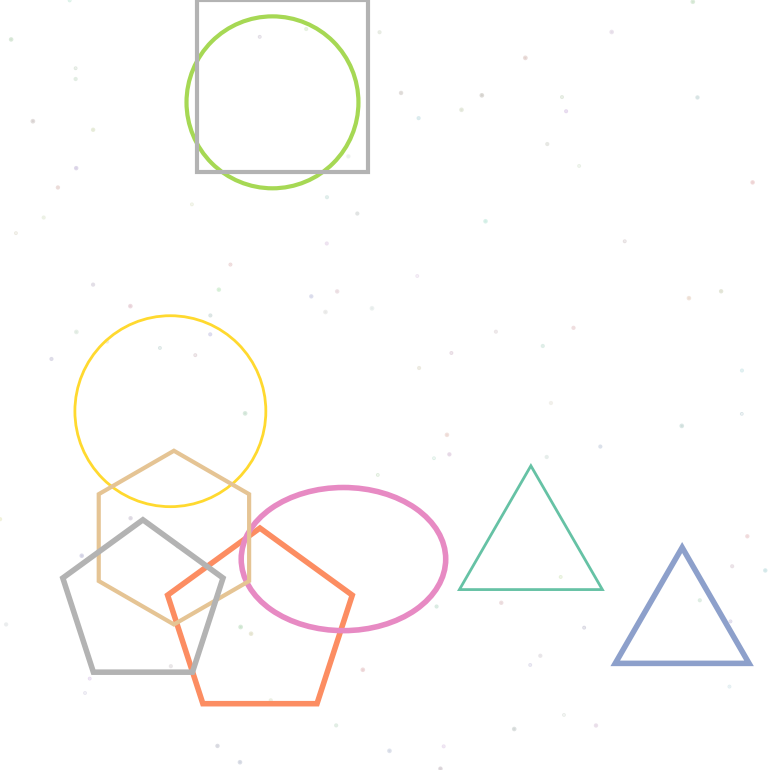[{"shape": "triangle", "thickness": 1, "radius": 0.54, "center": [0.689, 0.288]}, {"shape": "pentagon", "thickness": 2, "radius": 0.63, "center": [0.338, 0.188]}, {"shape": "triangle", "thickness": 2, "radius": 0.5, "center": [0.886, 0.189]}, {"shape": "oval", "thickness": 2, "radius": 0.66, "center": [0.446, 0.274]}, {"shape": "circle", "thickness": 1.5, "radius": 0.56, "center": [0.354, 0.867]}, {"shape": "circle", "thickness": 1, "radius": 0.62, "center": [0.221, 0.466]}, {"shape": "hexagon", "thickness": 1.5, "radius": 0.56, "center": [0.226, 0.302]}, {"shape": "pentagon", "thickness": 2, "radius": 0.55, "center": [0.186, 0.216]}, {"shape": "square", "thickness": 1.5, "radius": 0.56, "center": [0.367, 0.888]}]